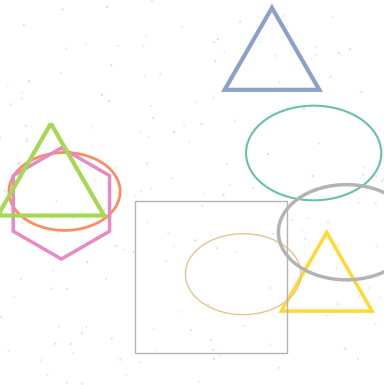[{"shape": "oval", "thickness": 1.5, "radius": 0.88, "center": [0.815, 0.603]}, {"shape": "oval", "thickness": 2, "radius": 0.72, "center": [0.168, 0.503]}, {"shape": "triangle", "thickness": 3, "radius": 0.71, "center": [0.706, 0.838]}, {"shape": "hexagon", "thickness": 2.5, "radius": 0.72, "center": [0.16, 0.472]}, {"shape": "triangle", "thickness": 3, "radius": 0.8, "center": [0.132, 0.52]}, {"shape": "triangle", "thickness": 2.5, "radius": 0.68, "center": [0.848, 0.26]}, {"shape": "oval", "thickness": 1, "radius": 0.75, "center": [0.632, 0.288]}, {"shape": "square", "thickness": 1, "radius": 0.99, "center": [0.549, 0.281]}, {"shape": "oval", "thickness": 2.5, "radius": 0.88, "center": [0.9, 0.397]}]